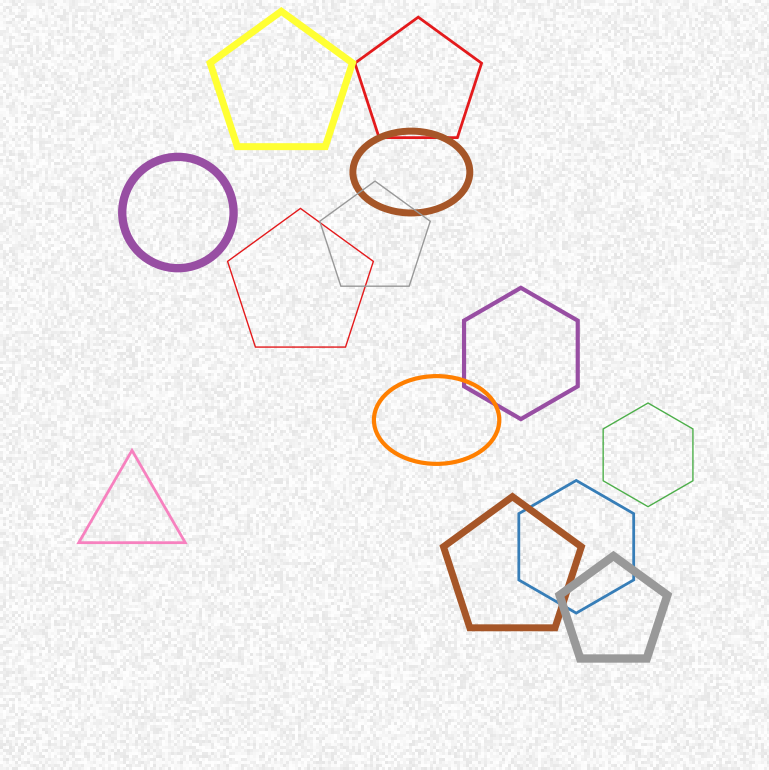[{"shape": "pentagon", "thickness": 1, "radius": 0.43, "center": [0.543, 0.891]}, {"shape": "pentagon", "thickness": 0.5, "radius": 0.5, "center": [0.39, 0.63]}, {"shape": "hexagon", "thickness": 1, "radius": 0.43, "center": [0.748, 0.29]}, {"shape": "hexagon", "thickness": 0.5, "radius": 0.34, "center": [0.842, 0.409]}, {"shape": "circle", "thickness": 3, "radius": 0.36, "center": [0.231, 0.724]}, {"shape": "hexagon", "thickness": 1.5, "radius": 0.43, "center": [0.676, 0.541]}, {"shape": "oval", "thickness": 1.5, "radius": 0.41, "center": [0.567, 0.455]}, {"shape": "pentagon", "thickness": 2.5, "radius": 0.49, "center": [0.365, 0.888]}, {"shape": "oval", "thickness": 2.5, "radius": 0.38, "center": [0.534, 0.777]}, {"shape": "pentagon", "thickness": 2.5, "radius": 0.47, "center": [0.665, 0.261]}, {"shape": "triangle", "thickness": 1, "radius": 0.4, "center": [0.171, 0.335]}, {"shape": "pentagon", "thickness": 3, "radius": 0.37, "center": [0.797, 0.204]}, {"shape": "pentagon", "thickness": 0.5, "radius": 0.38, "center": [0.487, 0.689]}]